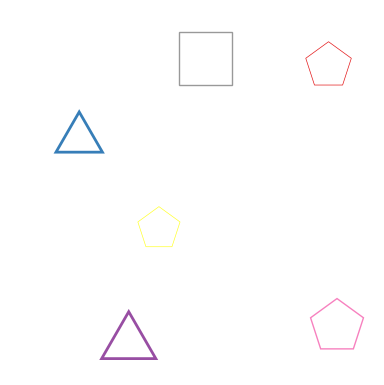[{"shape": "pentagon", "thickness": 0.5, "radius": 0.31, "center": [0.853, 0.829]}, {"shape": "triangle", "thickness": 2, "radius": 0.35, "center": [0.206, 0.64]}, {"shape": "triangle", "thickness": 2, "radius": 0.41, "center": [0.334, 0.109]}, {"shape": "pentagon", "thickness": 0.5, "radius": 0.29, "center": [0.413, 0.406]}, {"shape": "pentagon", "thickness": 1, "radius": 0.36, "center": [0.875, 0.152]}, {"shape": "square", "thickness": 1, "radius": 0.34, "center": [0.534, 0.848]}]